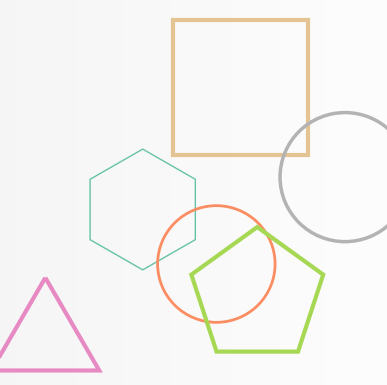[{"shape": "hexagon", "thickness": 1, "radius": 0.78, "center": [0.368, 0.456]}, {"shape": "circle", "thickness": 2, "radius": 0.76, "center": [0.558, 0.314]}, {"shape": "triangle", "thickness": 3, "radius": 0.8, "center": [0.117, 0.118]}, {"shape": "pentagon", "thickness": 3, "radius": 0.89, "center": [0.664, 0.231]}, {"shape": "square", "thickness": 3, "radius": 0.87, "center": [0.62, 0.772]}, {"shape": "circle", "thickness": 2.5, "radius": 0.84, "center": [0.89, 0.54]}]